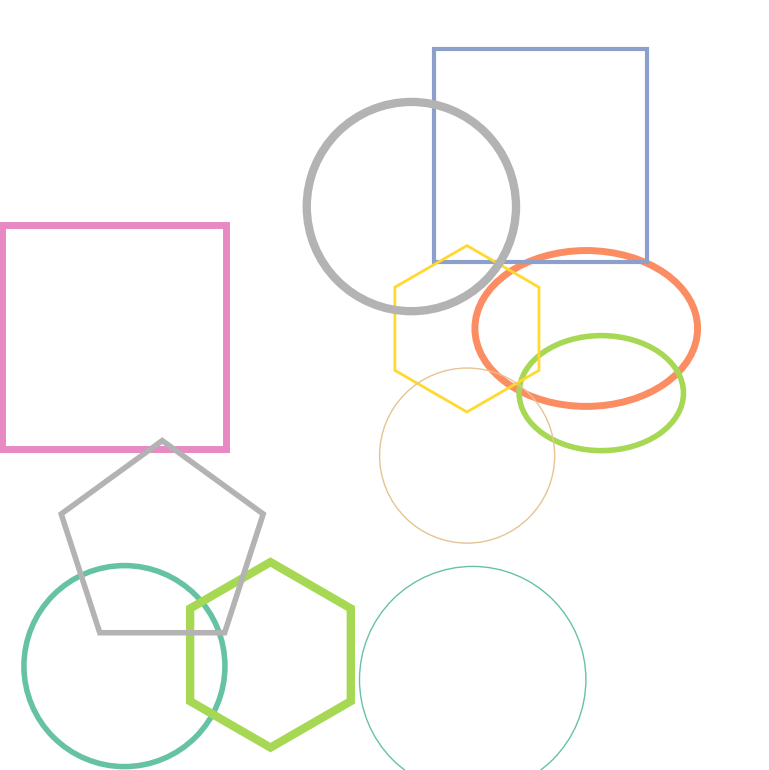[{"shape": "circle", "thickness": 0.5, "radius": 0.74, "center": [0.614, 0.117]}, {"shape": "circle", "thickness": 2, "radius": 0.65, "center": [0.162, 0.135]}, {"shape": "oval", "thickness": 2.5, "radius": 0.72, "center": [0.761, 0.573]}, {"shape": "square", "thickness": 1.5, "radius": 0.69, "center": [0.702, 0.798]}, {"shape": "square", "thickness": 2.5, "radius": 0.73, "center": [0.147, 0.562]}, {"shape": "hexagon", "thickness": 3, "radius": 0.6, "center": [0.351, 0.15]}, {"shape": "oval", "thickness": 2, "radius": 0.53, "center": [0.781, 0.489]}, {"shape": "hexagon", "thickness": 1, "radius": 0.54, "center": [0.606, 0.573]}, {"shape": "circle", "thickness": 0.5, "radius": 0.57, "center": [0.607, 0.408]}, {"shape": "circle", "thickness": 3, "radius": 0.68, "center": [0.534, 0.732]}, {"shape": "pentagon", "thickness": 2, "radius": 0.69, "center": [0.211, 0.29]}]